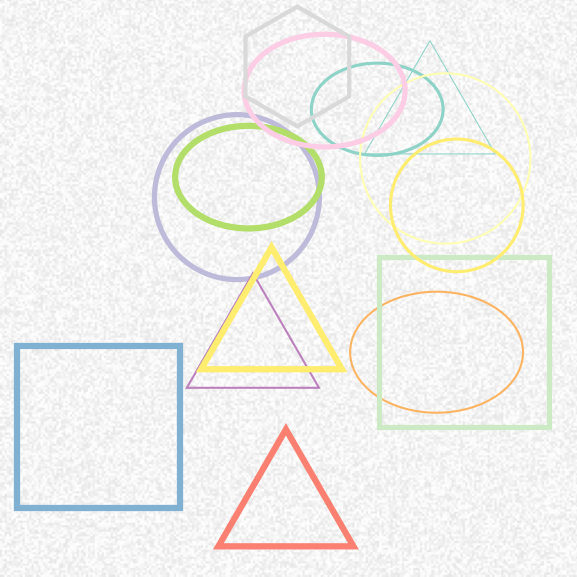[{"shape": "oval", "thickness": 1.5, "radius": 0.57, "center": [0.653, 0.81]}, {"shape": "triangle", "thickness": 0.5, "radius": 0.65, "center": [0.744, 0.798]}, {"shape": "circle", "thickness": 1, "radius": 0.74, "center": [0.771, 0.725]}, {"shape": "circle", "thickness": 2.5, "radius": 0.71, "center": [0.41, 0.658]}, {"shape": "triangle", "thickness": 3, "radius": 0.68, "center": [0.495, 0.121]}, {"shape": "square", "thickness": 3, "radius": 0.7, "center": [0.17, 0.26]}, {"shape": "oval", "thickness": 1, "radius": 0.75, "center": [0.756, 0.389]}, {"shape": "oval", "thickness": 3, "radius": 0.63, "center": [0.43, 0.692]}, {"shape": "oval", "thickness": 2.5, "radius": 0.7, "center": [0.562, 0.842]}, {"shape": "hexagon", "thickness": 2, "radius": 0.52, "center": [0.515, 0.884]}, {"shape": "triangle", "thickness": 1, "radius": 0.66, "center": [0.438, 0.394]}, {"shape": "square", "thickness": 2.5, "radius": 0.74, "center": [0.804, 0.406]}, {"shape": "circle", "thickness": 1.5, "radius": 0.57, "center": [0.791, 0.644]}, {"shape": "triangle", "thickness": 3, "radius": 0.7, "center": [0.47, 0.43]}]